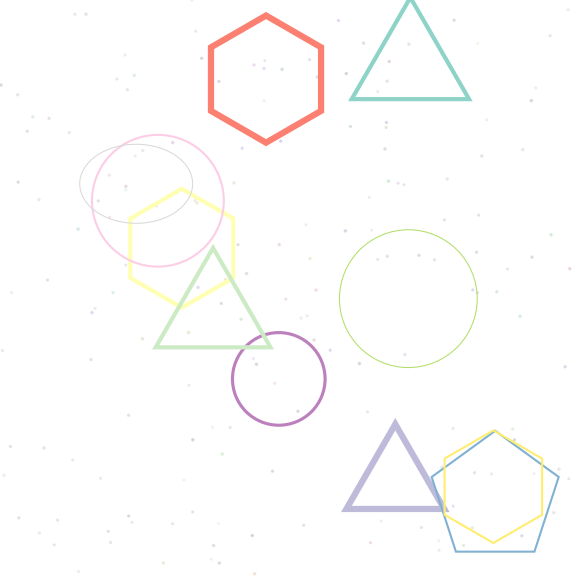[{"shape": "triangle", "thickness": 2, "radius": 0.59, "center": [0.711, 0.886]}, {"shape": "hexagon", "thickness": 2, "radius": 0.51, "center": [0.315, 0.569]}, {"shape": "triangle", "thickness": 3, "radius": 0.49, "center": [0.685, 0.167]}, {"shape": "hexagon", "thickness": 3, "radius": 0.55, "center": [0.461, 0.862]}, {"shape": "pentagon", "thickness": 1, "radius": 0.58, "center": [0.857, 0.137]}, {"shape": "circle", "thickness": 0.5, "radius": 0.6, "center": [0.707, 0.482]}, {"shape": "circle", "thickness": 1, "radius": 0.57, "center": [0.273, 0.652]}, {"shape": "oval", "thickness": 0.5, "radius": 0.49, "center": [0.236, 0.681]}, {"shape": "circle", "thickness": 1.5, "radius": 0.4, "center": [0.483, 0.343]}, {"shape": "triangle", "thickness": 2, "radius": 0.57, "center": [0.369, 0.455]}, {"shape": "hexagon", "thickness": 1, "radius": 0.49, "center": [0.854, 0.156]}]